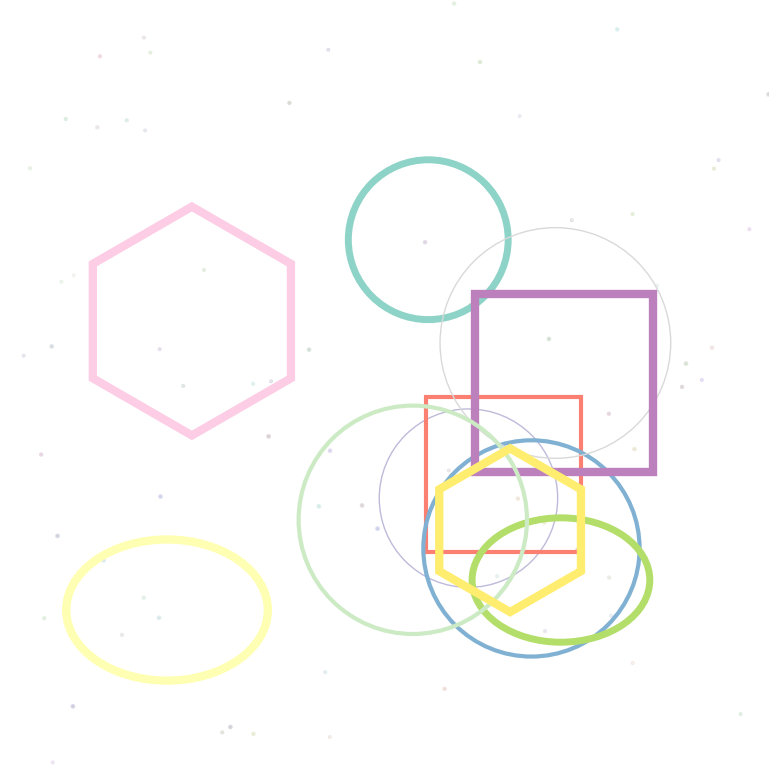[{"shape": "circle", "thickness": 2.5, "radius": 0.52, "center": [0.556, 0.689]}, {"shape": "oval", "thickness": 3, "radius": 0.65, "center": [0.217, 0.208]}, {"shape": "circle", "thickness": 0.5, "radius": 0.58, "center": [0.608, 0.353]}, {"shape": "square", "thickness": 1.5, "radius": 0.51, "center": [0.654, 0.384]}, {"shape": "circle", "thickness": 1.5, "radius": 0.7, "center": [0.69, 0.288]}, {"shape": "oval", "thickness": 2.5, "radius": 0.58, "center": [0.728, 0.247]}, {"shape": "hexagon", "thickness": 3, "radius": 0.74, "center": [0.249, 0.583]}, {"shape": "circle", "thickness": 0.5, "radius": 0.75, "center": [0.721, 0.555]}, {"shape": "square", "thickness": 3, "radius": 0.58, "center": [0.732, 0.502]}, {"shape": "circle", "thickness": 1.5, "radius": 0.74, "center": [0.536, 0.325]}, {"shape": "hexagon", "thickness": 3, "radius": 0.53, "center": [0.662, 0.311]}]